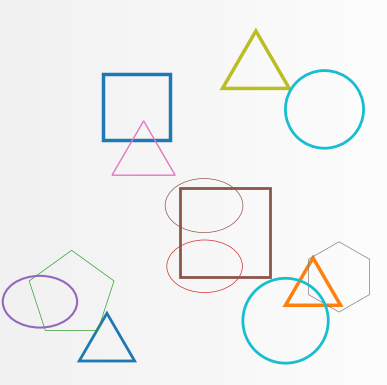[{"shape": "triangle", "thickness": 2, "radius": 0.41, "center": [0.276, 0.104]}, {"shape": "square", "thickness": 2.5, "radius": 0.43, "center": [0.352, 0.722]}, {"shape": "triangle", "thickness": 2.5, "radius": 0.41, "center": [0.808, 0.248]}, {"shape": "pentagon", "thickness": 0.5, "radius": 0.58, "center": [0.185, 0.235]}, {"shape": "oval", "thickness": 0.5, "radius": 0.49, "center": [0.528, 0.308]}, {"shape": "oval", "thickness": 1.5, "radius": 0.48, "center": [0.103, 0.216]}, {"shape": "square", "thickness": 2, "radius": 0.58, "center": [0.58, 0.396]}, {"shape": "oval", "thickness": 0.5, "radius": 0.5, "center": [0.526, 0.466]}, {"shape": "triangle", "thickness": 1, "radius": 0.47, "center": [0.371, 0.592]}, {"shape": "hexagon", "thickness": 0.5, "radius": 0.46, "center": [0.875, 0.281]}, {"shape": "triangle", "thickness": 2.5, "radius": 0.5, "center": [0.66, 0.82]}, {"shape": "circle", "thickness": 2, "radius": 0.55, "center": [0.737, 0.167]}, {"shape": "circle", "thickness": 2, "radius": 0.5, "center": [0.837, 0.716]}]